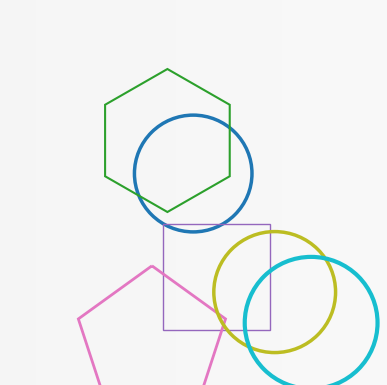[{"shape": "circle", "thickness": 2.5, "radius": 0.76, "center": [0.499, 0.549]}, {"shape": "hexagon", "thickness": 1.5, "radius": 0.93, "center": [0.432, 0.635]}, {"shape": "square", "thickness": 1, "radius": 0.69, "center": [0.559, 0.28]}, {"shape": "pentagon", "thickness": 2, "radius": 1.0, "center": [0.392, 0.11]}, {"shape": "circle", "thickness": 2.5, "radius": 0.79, "center": [0.709, 0.241]}, {"shape": "circle", "thickness": 3, "radius": 0.86, "center": [0.803, 0.161]}]